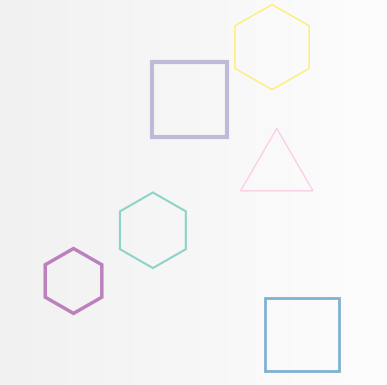[{"shape": "hexagon", "thickness": 1.5, "radius": 0.49, "center": [0.395, 0.402]}, {"shape": "square", "thickness": 3, "radius": 0.48, "center": [0.488, 0.741]}, {"shape": "square", "thickness": 2, "radius": 0.47, "center": [0.78, 0.13]}, {"shape": "triangle", "thickness": 1, "radius": 0.54, "center": [0.714, 0.558]}, {"shape": "hexagon", "thickness": 2.5, "radius": 0.42, "center": [0.19, 0.27]}, {"shape": "hexagon", "thickness": 1, "radius": 0.55, "center": [0.702, 0.878]}]